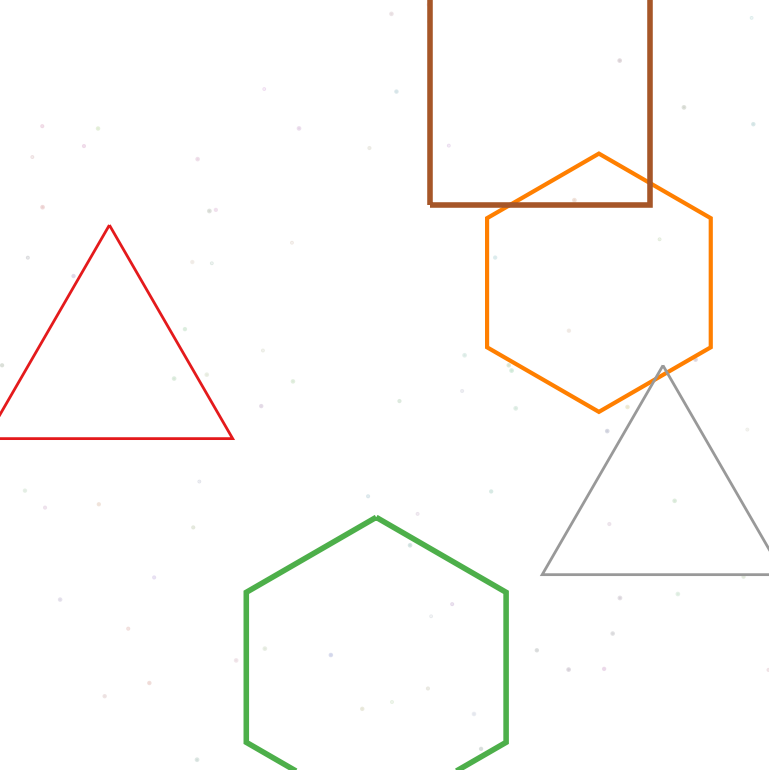[{"shape": "triangle", "thickness": 1, "radius": 0.92, "center": [0.142, 0.523]}, {"shape": "hexagon", "thickness": 2, "radius": 0.97, "center": [0.489, 0.133]}, {"shape": "hexagon", "thickness": 1.5, "radius": 0.84, "center": [0.778, 0.633]}, {"shape": "square", "thickness": 2, "radius": 0.71, "center": [0.702, 0.877]}, {"shape": "triangle", "thickness": 1, "radius": 0.91, "center": [0.861, 0.344]}]